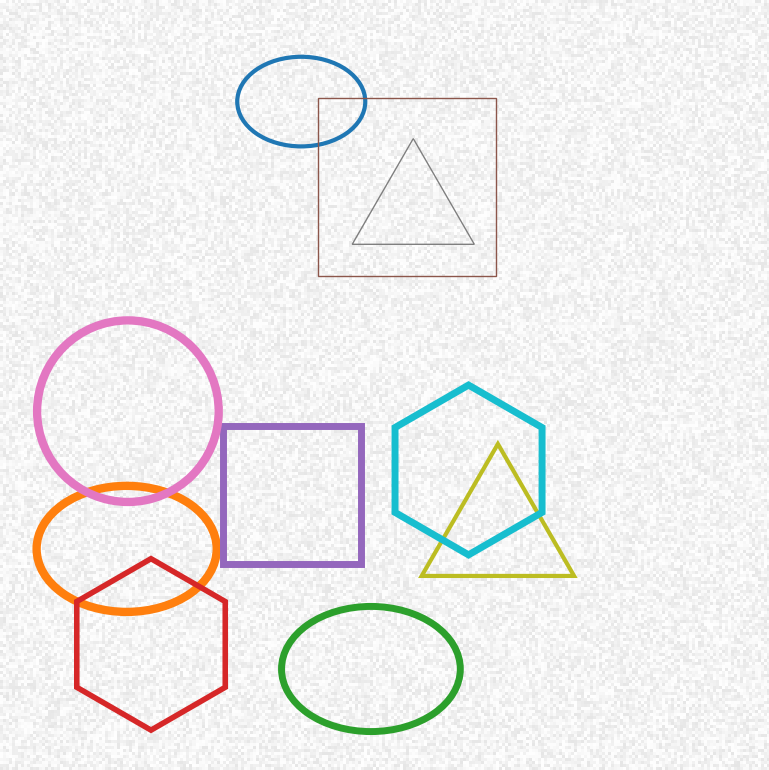[{"shape": "oval", "thickness": 1.5, "radius": 0.42, "center": [0.391, 0.868]}, {"shape": "oval", "thickness": 3, "radius": 0.58, "center": [0.164, 0.287]}, {"shape": "oval", "thickness": 2.5, "radius": 0.58, "center": [0.482, 0.131]}, {"shape": "hexagon", "thickness": 2, "radius": 0.56, "center": [0.196, 0.163]}, {"shape": "square", "thickness": 2.5, "radius": 0.45, "center": [0.379, 0.358]}, {"shape": "square", "thickness": 0.5, "radius": 0.58, "center": [0.528, 0.757]}, {"shape": "circle", "thickness": 3, "radius": 0.59, "center": [0.166, 0.466]}, {"shape": "triangle", "thickness": 0.5, "radius": 0.46, "center": [0.537, 0.728]}, {"shape": "triangle", "thickness": 1.5, "radius": 0.57, "center": [0.647, 0.309]}, {"shape": "hexagon", "thickness": 2.5, "radius": 0.55, "center": [0.609, 0.39]}]